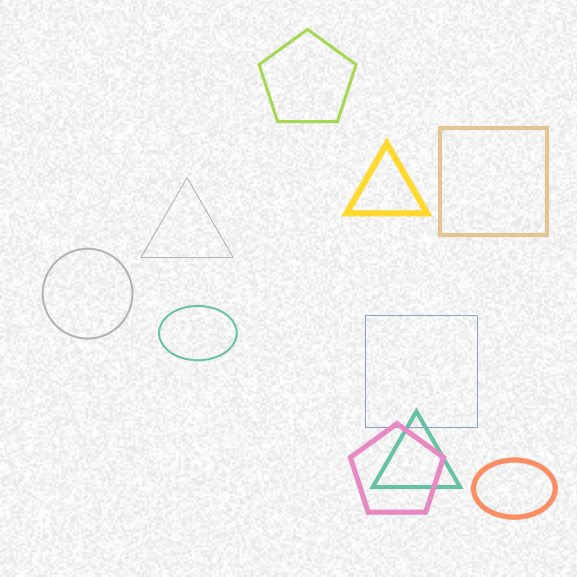[{"shape": "oval", "thickness": 1, "radius": 0.34, "center": [0.343, 0.422]}, {"shape": "triangle", "thickness": 2, "radius": 0.44, "center": [0.721, 0.199]}, {"shape": "oval", "thickness": 2.5, "radius": 0.35, "center": [0.891, 0.153]}, {"shape": "square", "thickness": 0.5, "radius": 0.49, "center": [0.729, 0.357]}, {"shape": "pentagon", "thickness": 2.5, "radius": 0.42, "center": [0.687, 0.181]}, {"shape": "pentagon", "thickness": 1.5, "radius": 0.44, "center": [0.533, 0.86]}, {"shape": "triangle", "thickness": 3, "radius": 0.4, "center": [0.67, 0.67]}, {"shape": "square", "thickness": 2, "radius": 0.46, "center": [0.855, 0.685]}, {"shape": "circle", "thickness": 1, "radius": 0.39, "center": [0.152, 0.491]}, {"shape": "triangle", "thickness": 0.5, "radius": 0.46, "center": [0.324, 0.599]}]